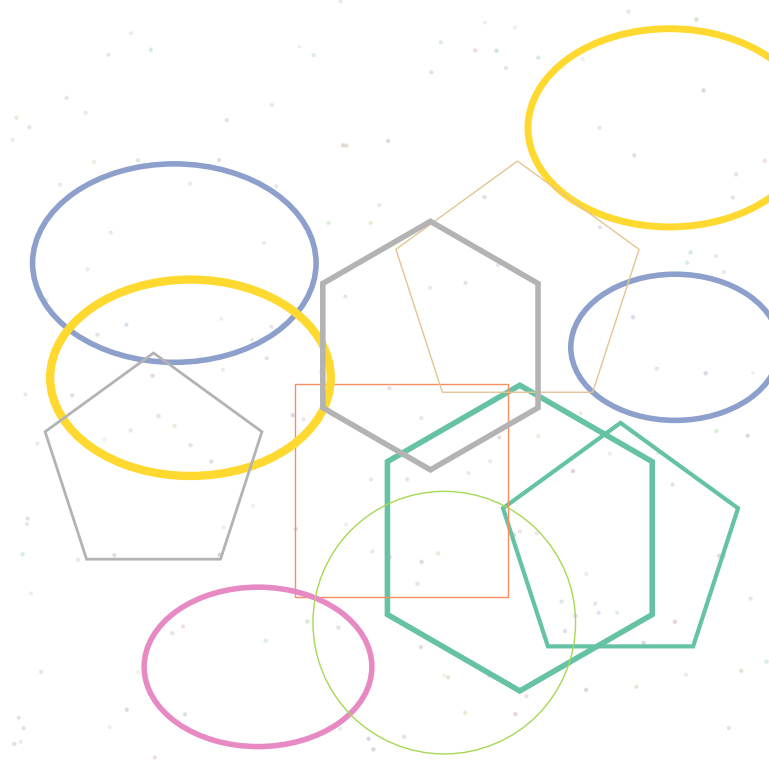[{"shape": "pentagon", "thickness": 1.5, "radius": 0.8, "center": [0.806, 0.29]}, {"shape": "hexagon", "thickness": 2, "radius": 0.99, "center": [0.675, 0.301]}, {"shape": "square", "thickness": 0.5, "radius": 0.69, "center": [0.521, 0.363]}, {"shape": "oval", "thickness": 2, "radius": 0.68, "center": [0.877, 0.549]}, {"shape": "oval", "thickness": 2, "radius": 0.92, "center": [0.226, 0.658]}, {"shape": "oval", "thickness": 2, "radius": 0.74, "center": [0.335, 0.134]}, {"shape": "circle", "thickness": 0.5, "radius": 0.85, "center": [0.577, 0.191]}, {"shape": "oval", "thickness": 3, "radius": 0.91, "center": [0.247, 0.509]}, {"shape": "oval", "thickness": 2.5, "radius": 0.92, "center": [0.87, 0.834]}, {"shape": "pentagon", "thickness": 0.5, "radius": 0.83, "center": [0.672, 0.625]}, {"shape": "pentagon", "thickness": 1, "radius": 0.74, "center": [0.199, 0.394]}, {"shape": "hexagon", "thickness": 2, "radius": 0.81, "center": [0.559, 0.551]}]